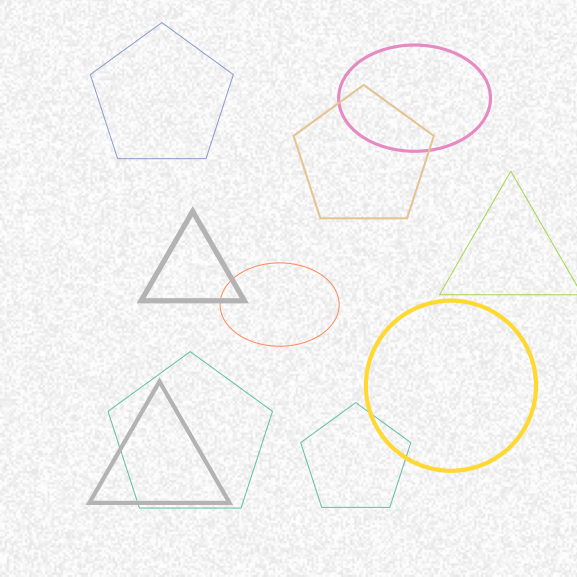[{"shape": "pentagon", "thickness": 0.5, "radius": 0.75, "center": [0.329, 0.241]}, {"shape": "pentagon", "thickness": 0.5, "radius": 0.5, "center": [0.616, 0.202]}, {"shape": "oval", "thickness": 0.5, "radius": 0.52, "center": [0.484, 0.472]}, {"shape": "pentagon", "thickness": 0.5, "radius": 0.65, "center": [0.28, 0.83]}, {"shape": "oval", "thickness": 1.5, "radius": 0.66, "center": [0.718, 0.829]}, {"shape": "triangle", "thickness": 0.5, "radius": 0.71, "center": [0.885, 0.56]}, {"shape": "circle", "thickness": 2, "radius": 0.74, "center": [0.781, 0.331]}, {"shape": "pentagon", "thickness": 1, "radius": 0.64, "center": [0.63, 0.724]}, {"shape": "triangle", "thickness": 2.5, "radius": 0.52, "center": [0.334, 0.53]}, {"shape": "triangle", "thickness": 2, "radius": 0.7, "center": [0.276, 0.198]}]